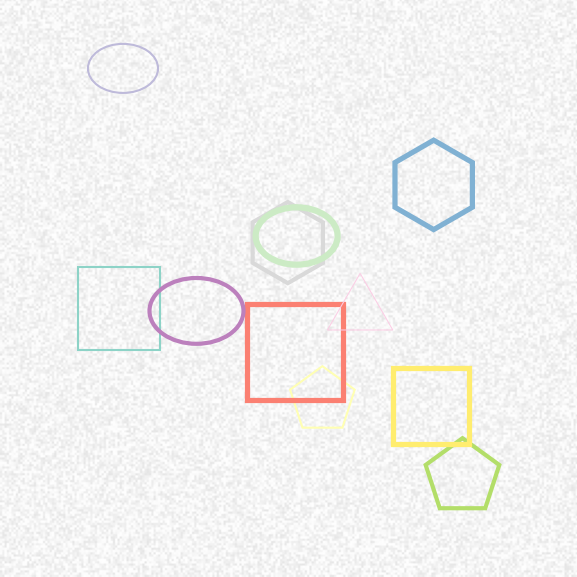[{"shape": "square", "thickness": 1, "radius": 0.36, "center": [0.207, 0.465]}, {"shape": "pentagon", "thickness": 1, "radius": 0.29, "center": [0.558, 0.306]}, {"shape": "oval", "thickness": 1, "radius": 0.3, "center": [0.213, 0.881]}, {"shape": "square", "thickness": 2.5, "radius": 0.42, "center": [0.51, 0.39]}, {"shape": "hexagon", "thickness": 2.5, "radius": 0.39, "center": [0.751, 0.679]}, {"shape": "pentagon", "thickness": 2, "radius": 0.34, "center": [0.801, 0.173]}, {"shape": "triangle", "thickness": 0.5, "radius": 0.33, "center": [0.624, 0.46]}, {"shape": "hexagon", "thickness": 2, "radius": 0.35, "center": [0.498, 0.579]}, {"shape": "oval", "thickness": 2, "radius": 0.41, "center": [0.34, 0.461]}, {"shape": "oval", "thickness": 3, "radius": 0.35, "center": [0.514, 0.59]}, {"shape": "square", "thickness": 2.5, "radius": 0.33, "center": [0.746, 0.297]}]